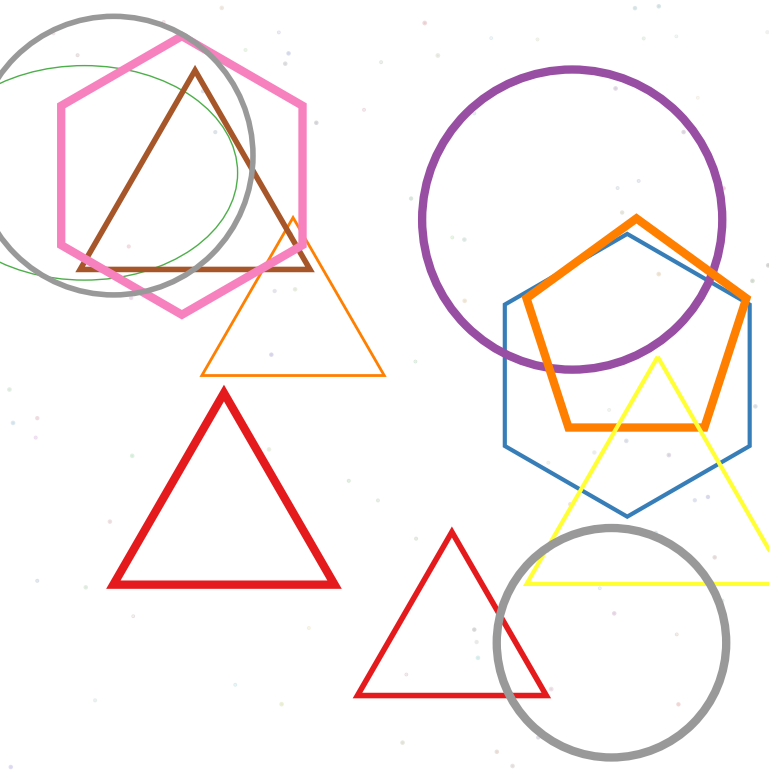[{"shape": "triangle", "thickness": 3, "radius": 0.83, "center": [0.291, 0.324]}, {"shape": "triangle", "thickness": 2, "radius": 0.71, "center": [0.587, 0.167]}, {"shape": "hexagon", "thickness": 1.5, "radius": 0.92, "center": [0.815, 0.513]}, {"shape": "oval", "thickness": 0.5, "radius": 0.99, "center": [0.11, 0.776]}, {"shape": "circle", "thickness": 3, "radius": 0.97, "center": [0.743, 0.715]}, {"shape": "pentagon", "thickness": 3, "radius": 0.75, "center": [0.827, 0.566]}, {"shape": "triangle", "thickness": 1, "radius": 0.68, "center": [0.381, 0.581]}, {"shape": "triangle", "thickness": 1.5, "radius": 0.98, "center": [0.854, 0.34]}, {"shape": "triangle", "thickness": 2, "radius": 0.86, "center": [0.253, 0.736]}, {"shape": "hexagon", "thickness": 3, "radius": 0.9, "center": [0.236, 0.772]}, {"shape": "circle", "thickness": 2, "radius": 0.9, "center": [0.148, 0.798]}, {"shape": "circle", "thickness": 3, "radius": 0.75, "center": [0.794, 0.165]}]